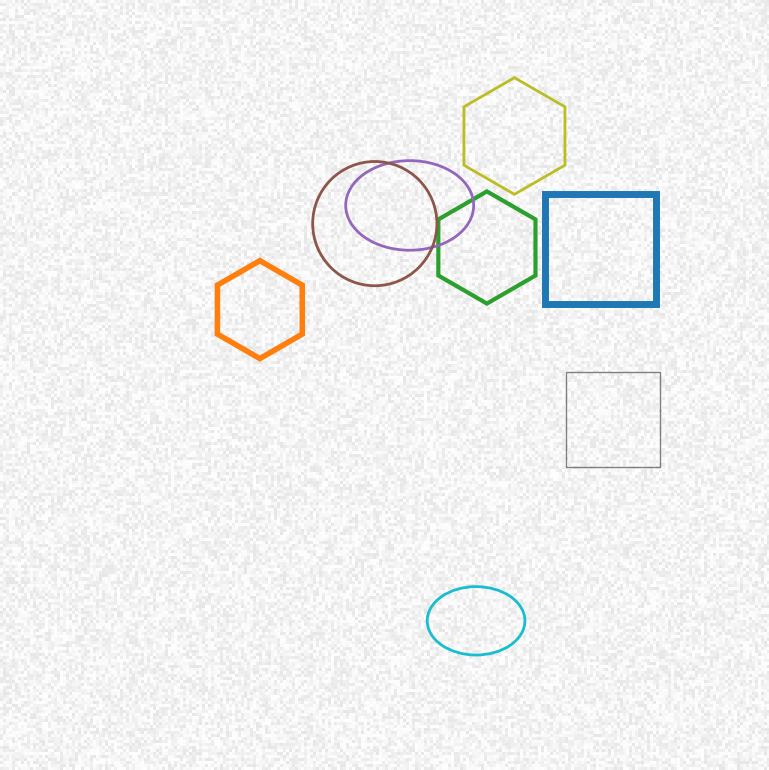[{"shape": "square", "thickness": 2.5, "radius": 0.36, "center": [0.78, 0.676]}, {"shape": "hexagon", "thickness": 2, "radius": 0.32, "center": [0.337, 0.598]}, {"shape": "hexagon", "thickness": 1.5, "radius": 0.36, "center": [0.632, 0.679]}, {"shape": "oval", "thickness": 1, "radius": 0.42, "center": [0.532, 0.733]}, {"shape": "circle", "thickness": 1, "radius": 0.4, "center": [0.487, 0.71]}, {"shape": "square", "thickness": 0.5, "radius": 0.31, "center": [0.796, 0.455]}, {"shape": "hexagon", "thickness": 1, "radius": 0.38, "center": [0.668, 0.823]}, {"shape": "oval", "thickness": 1, "radius": 0.32, "center": [0.618, 0.194]}]